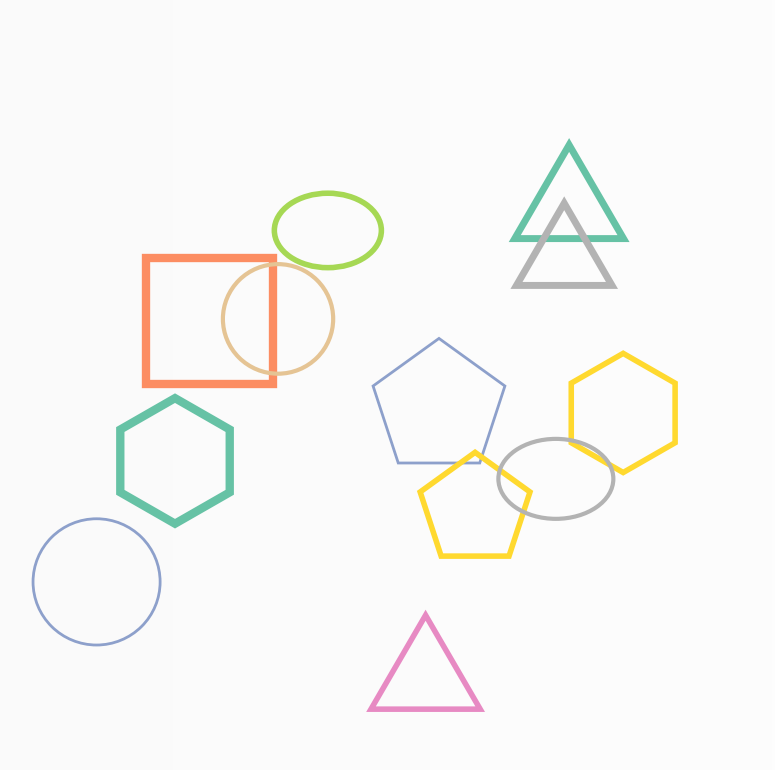[{"shape": "hexagon", "thickness": 3, "radius": 0.41, "center": [0.226, 0.401]}, {"shape": "triangle", "thickness": 2.5, "radius": 0.41, "center": [0.734, 0.731]}, {"shape": "square", "thickness": 3, "radius": 0.41, "center": [0.27, 0.583]}, {"shape": "pentagon", "thickness": 1, "radius": 0.45, "center": [0.566, 0.471]}, {"shape": "circle", "thickness": 1, "radius": 0.41, "center": [0.125, 0.244]}, {"shape": "triangle", "thickness": 2, "radius": 0.41, "center": [0.549, 0.12]}, {"shape": "oval", "thickness": 2, "radius": 0.35, "center": [0.423, 0.701]}, {"shape": "hexagon", "thickness": 2, "radius": 0.39, "center": [0.804, 0.464]}, {"shape": "pentagon", "thickness": 2, "radius": 0.37, "center": [0.613, 0.338]}, {"shape": "circle", "thickness": 1.5, "radius": 0.36, "center": [0.359, 0.586]}, {"shape": "oval", "thickness": 1.5, "radius": 0.37, "center": [0.717, 0.378]}, {"shape": "triangle", "thickness": 2.5, "radius": 0.36, "center": [0.728, 0.665]}]